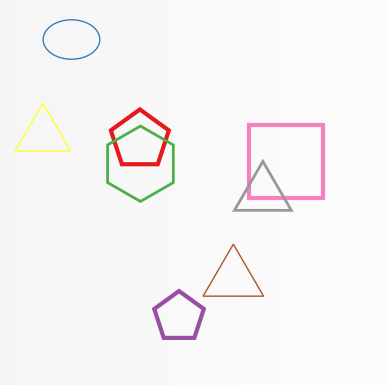[{"shape": "pentagon", "thickness": 3, "radius": 0.39, "center": [0.361, 0.637]}, {"shape": "oval", "thickness": 1, "radius": 0.37, "center": [0.184, 0.897]}, {"shape": "hexagon", "thickness": 2, "radius": 0.49, "center": [0.362, 0.575]}, {"shape": "pentagon", "thickness": 3, "radius": 0.34, "center": [0.462, 0.177]}, {"shape": "triangle", "thickness": 1, "radius": 0.41, "center": [0.11, 0.649]}, {"shape": "triangle", "thickness": 1, "radius": 0.45, "center": [0.602, 0.276]}, {"shape": "square", "thickness": 3, "radius": 0.48, "center": [0.738, 0.58]}, {"shape": "triangle", "thickness": 2, "radius": 0.42, "center": [0.678, 0.496]}]